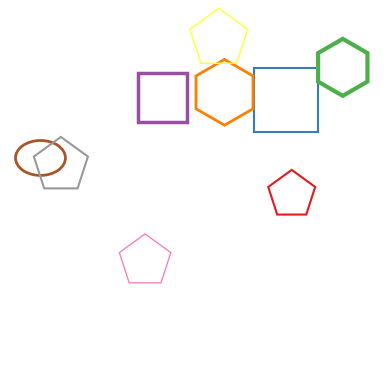[{"shape": "pentagon", "thickness": 1.5, "radius": 0.32, "center": [0.758, 0.495]}, {"shape": "square", "thickness": 1.5, "radius": 0.41, "center": [0.742, 0.741]}, {"shape": "hexagon", "thickness": 3, "radius": 0.37, "center": [0.89, 0.825]}, {"shape": "square", "thickness": 2.5, "radius": 0.32, "center": [0.422, 0.746]}, {"shape": "hexagon", "thickness": 2, "radius": 0.43, "center": [0.583, 0.76]}, {"shape": "pentagon", "thickness": 1, "radius": 0.39, "center": [0.568, 0.9]}, {"shape": "oval", "thickness": 2, "radius": 0.32, "center": [0.105, 0.59]}, {"shape": "pentagon", "thickness": 1, "radius": 0.35, "center": [0.377, 0.322]}, {"shape": "pentagon", "thickness": 1.5, "radius": 0.37, "center": [0.158, 0.57]}]